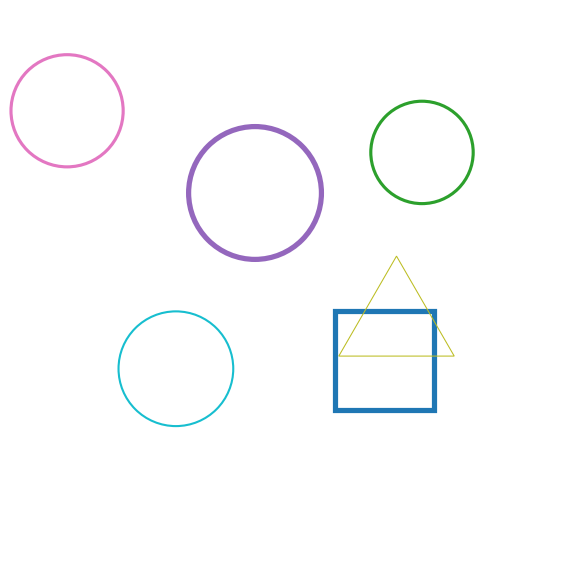[{"shape": "square", "thickness": 2.5, "radius": 0.43, "center": [0.666, 0.375]}, {"shape": "circle", "thickness": 1.5, "radius": 0.44, "center": [0.731, 0.735]}, {"shape": "circle", "thickness": 2.5, "radius": 0.57, "center": [0.442, 0.665]}, {"shape": "circle", "thickness": 1.5, "radius": 0.49, "center": [0.116, 0.807]}, {"shape": "triangle", "thickness": 0.5, "radius": 0.58, "center": [0.687, 0.44]}, {"shape": "circle", "thickness": 1, "radius": 0.5, "center": [0.305, 0.361]}]